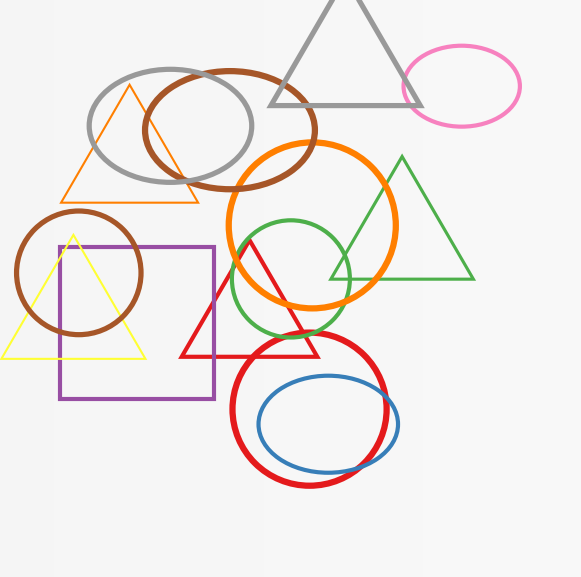[{"shape": "triangle", "thickness": 2, "radius": 0.67, "center": [0.429, 0.449]}, {"shape": "circle", "thickness": 3, "radius": 0.66, "center": [0.533, 0.291]}, {"shape": "oval", "thickness": 2, "radius": 0.6, "center": [0.565, 0.265]}, {"shape": "triangle", "thickness": 1.5, "radius": 0.71, "center": [0.692, 0.587]}, {"shape": "circle", "thickness": 2, "radius": 0.51, "center": [0.5, 0.516]}, {"shape": "square", "thickness": 2, "radius": 0.66, "center": [0.236, 0.44]}, {"shape": "circle", "thickness": 3, "radius": 0.72, "center": [0.537, 0.609]}, {"shape": "triangle", "thickness": 1, "radius": 0.68, "center": [0.223, 0.716]}, {"shape": "triangle", "thickness": 1, "radius": 0.72, "center": [0.126, 0.449]}, {"shape": "oval", "thickness": 3, "radius": 0.73, "center": [0.396, 0.774]}, {"shape": "circle", "thickness": 2.5, "radius": 0.54, "center": [0.136, 0.527]}, {"shape": "oval", "thickness": 2, "radius": 0.5, "center": [0.794, 0.85]}, {"shape": "triangle", "thickness": 2.5, "radius": 0.74, "center": [0.595, 0.89]}, {"shape": "oval", "thickness": 2.5, "radius": 0.7, "center": [0.293, 0.781]}]